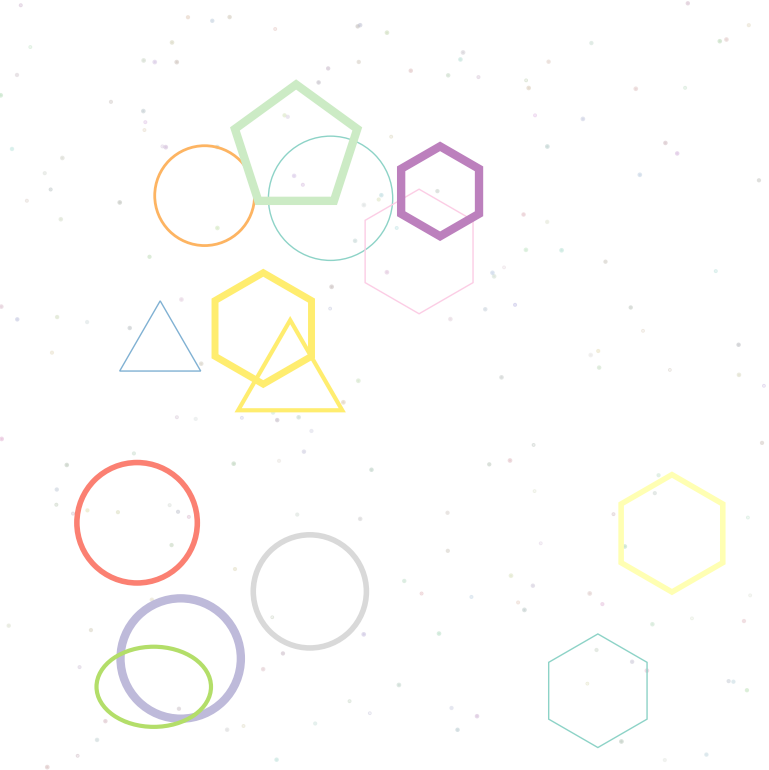[{"shape": "circle", "thickness": 0.5, "radius": 0.4, "center": [0.429, 0.742]}, {"shape": "hexagon", "thickness": 0.5, "radius": 0.37, "center": [0.776, 0.103]}, {"shape": "hexagon", "thickness": 2, "radius": 0.38, "center": [0.873, 0.307]}, {"shape": "circle", "thickness": 3, "radius": 0.39, "center": [0.235, 0.145]}, {"shape": "circle", "thickness": 2, "radius": 0.39, "center": [0.178, 0.321]}, {"shape": "triangle", "thickness": 0.5, "radius": 0.3, "center": [0.208, 0.549]}, {"shape": "circle", "thickness": 1, "radius": 0.32, "center": [0.266, 0.746]}, {"shape": "oval", "thickness": 1.5, "radius": 0.37, "center": [0.2, 0.108]}, {"shape": "hexagon", "thickness": 0.5, "radius": 0.4, "center": [0.544, 0.673]}, {"shape": "circle", "thickness": 2, "radius": 0.37, "center": [0.402, 0.232]}, {"shape": "hexagon", "thickness": 3, "radius": 0.29, "center": [0.572, 0.752]}, {"shape": "pentagon", "thickness": 3, "radius": 0.42, "center": [0.385, 0.807]}, {"shape": "triangle", "thickness": 1.5, "radius": 0.39, "center": [0.377, 0.506]}, {"shape": "hexagon", "thickness": 2.5, "radius": 0.36, "center": [0.342, 0.573]}]